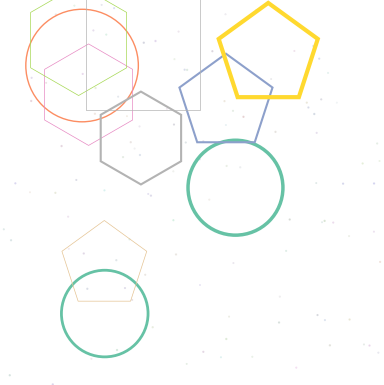[{"shape": "circle", "thickness": 2.5, "radius": 0.62, "center": [0.612, 0.512]}, {"shape": "circle", "thickness": 2, "radius": 0.56, "center": [0.272, 0.186]}, {"shape": "circle", "thickness": 1, "radius": 0.73, "center": [0.213, 0.83]}, {"shape": "pentagon", "thickness": 1.5, "radius": 0.64, "center": [0.587, 0.733]}, {"shape": "hexagon", "thickness": 0.5, "radius": 0.66, "center": [0.23, 0.754]}, {"shape": "hexagon", "thickness": 0.5, "radius": 0.72, "center": [0.204, 0.896]}, {"shape": "pentagon", "thickness": 3, "radius": 0.68, "center": [0.697, 0.857]}, {"shape": "pentagon", "thickness": 0.5, "radius": 0.58, "center": [0.271, 0.311]}, {"shape": "square", "thickness": 0.5, "radius": 0.74, "center": [0.371, 0.864]}, {"shape": "hexagon", "thickness": 1.5, "radius": 0.6, "center": [0.366, 0.641]}]